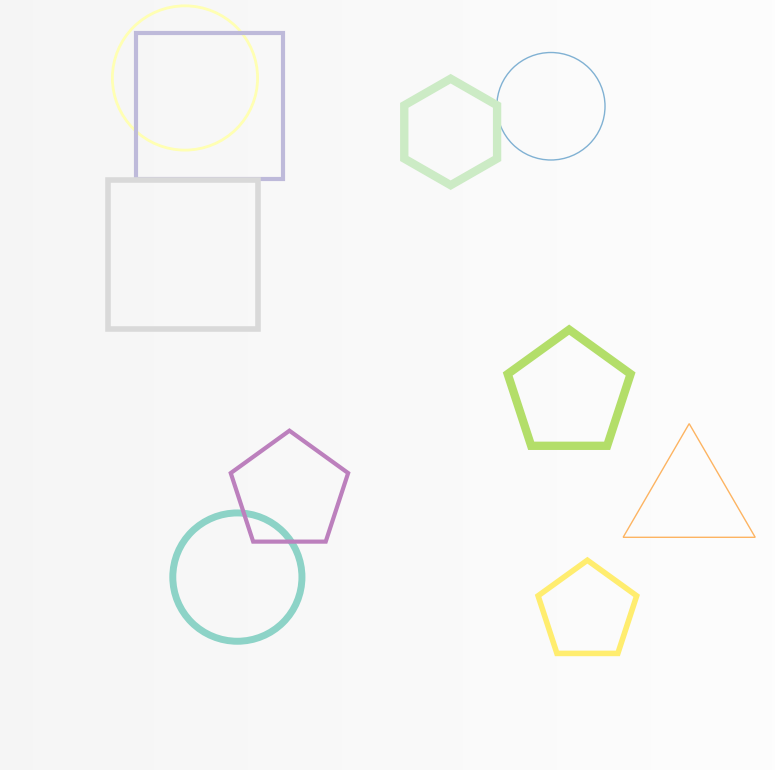[{"shape": "circle", "thickness": 2.5, "radius": 0.42, "center": [0.306, 0.251]}, {"shape": "circle", "thickness": 1, "radius": 0.47, "center": [0.239, 0.899]}, {"shape": "square", "thickness": 1.5, "radius": 0.47, "center": [0.27, 0.863]}, {"shape": "circle", "thickness": 0.5, "radius": 0.35, "center": [0.711, 0.862]}, {"shape": "triangle", "thickness": 0.5, "radius": 0.49, "center": [0.889, 0.351]}, {"shape": "pentagon", "thickness": 3, "radius": 0.42, "center": [0.734, 0.488]}, {"shape": "square", "thickness": 2, "radius": 0.48, "center": [0.236, 0.669]}, {"shape": "pentagon", "thickness": 1.5, "radius": 0.4, "center": [0.373, 0.361]}, {"shape": "hexagon", "thickness": 3, "radius": 0.35, "center": [0.582, 0.829]}, {"shape": "pentagon", "thickness": 2, "radius": 0.33, "center": [0.758, 0.206]}]